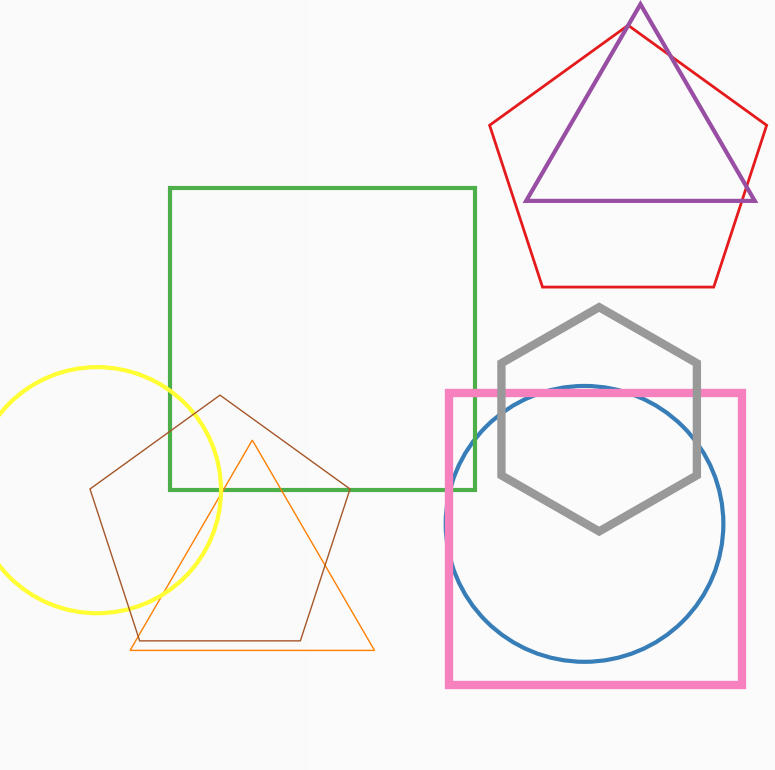[{"shape": "pentagon", "thickness": 1, "radius": 0.94, "center": [0.81, 0.779]}, {"shape": "circle", "thickness": 1.5, "radius": 0.9, "center": [0.754, 0.32]}, {"shape": "square", "thickness": 1.5, "radius": 0.98, "center": [0.416, 0.56]}, {"shape": "triangle", "thickness": 1.5, "radius": 0.85, "center": [0.826, 0.824]}, {"shape": "triangle", "thickness": 0.5, "radius": 0.91, "center": [0.326, 0.246]}, {"shape": "circle", "thickness": 1.5, "radius": 0.8, "center": [0.125, 0.363]}, {"shape": "pentagon", "thickness": 0.5, "radius": 0.88, "center": [0.284, 0.31]}, {"shape": "square", "thickness": 3, "radius": 0.95, "center": [0.768, 0.3]}, {"shape": "hexagon", "thickness": 3, "radius": 0.73, "center": [0.773, 0.455]}]